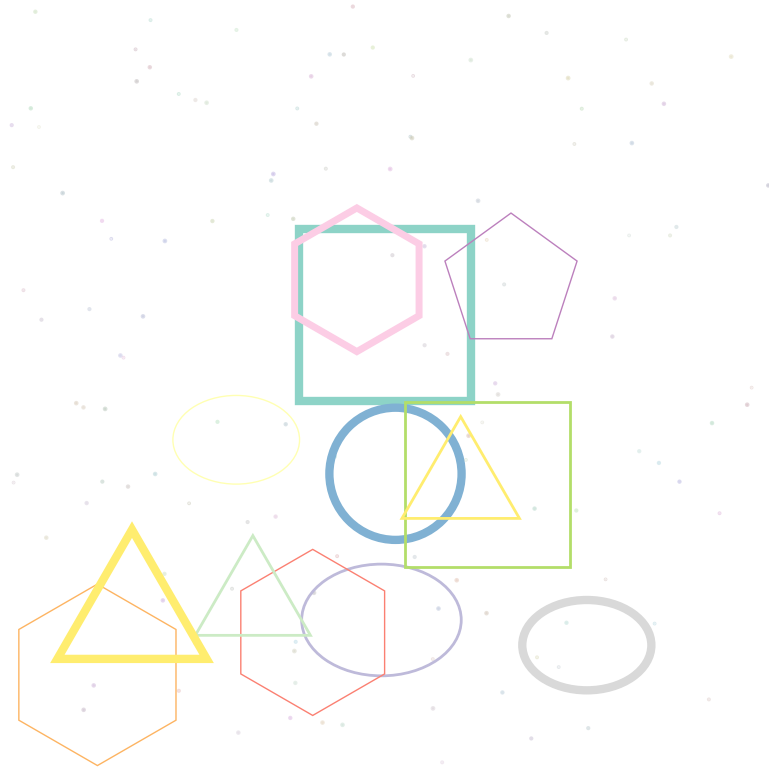[{"shape": "square", "thickness": 3, "radius": 0.56, "center": [0.5, 0.591]}, {"shape": "oval", "thickness": 0.5, "radius": 0.41, "center": [0.307, 0.429]}, {"shape": "oval", "thickness": 1, "radius": 0.52, "center": [0.495, 0.195]}, {"shape": "hexagon", "thickness": 0.5, "radius": 0.54, "center": [0.406, 0.179]}, {"shape": "circle", "thickness": 3, "radius": 0.43, "center": [0.514, 0.385]}, {"shape": "hexagon", "thickness": 0.5, "radius": 0.59, "center": [0.127, 0.124]}, {"shape": "square", "thickness": 1, "radius": 0.54, "center": [0.633, 0.371]}, {"shape": "hexagon", "thickness": 2.5, "radius": 0.47, "center": [0.463, 0.637]}, {"shape": "oval", "thickness": 3, "radius": 0.42, "center": [0.762, 0.162]}, {"shape": "pentagon", "thickness": 0.5, "radius": 0.45, "center": [0.664, 0.633]}, {"shape": "triangle", "thickness": 1, "radius": 0.43, "center": [0.328, 0.218]}, {"shape": "triangle", "thickness": 1, "radius": 0.44, "center": [0.598, 0.371]}, {"shape": "triangle", "thickness": 3, "radius": 0.56, "center": [0.171, 0.2]}]